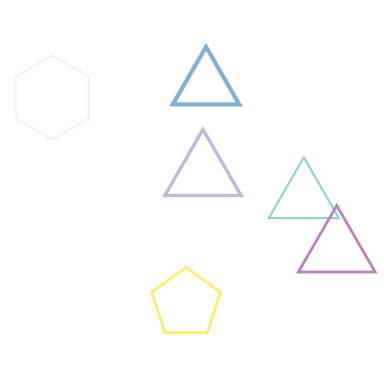[{"shape": "triangle", "thickness": 1.5, "radius": 0.53, "center": [0.789, 0.486]}, {"shape": "triangle", "thickness": 2.5, "radius": 0.57, "center": [0.527, 0.549]}, {"shape": "triangle", "thickness": 3, "radius": 0.5, "center": [0.535, 0.779]}, {"shape": "hexagon", "thickness": 0.5, "radius": 0.55, "center": [0.136, 0.747]}, {"shape": "triangle", "thickness": 2, "radius": 0.58, "center": [0.875, 0.351]}, {"shape": "pentagon", "thickness": 2, "radius": 0.47, "center": [0.483, 0.212]}]